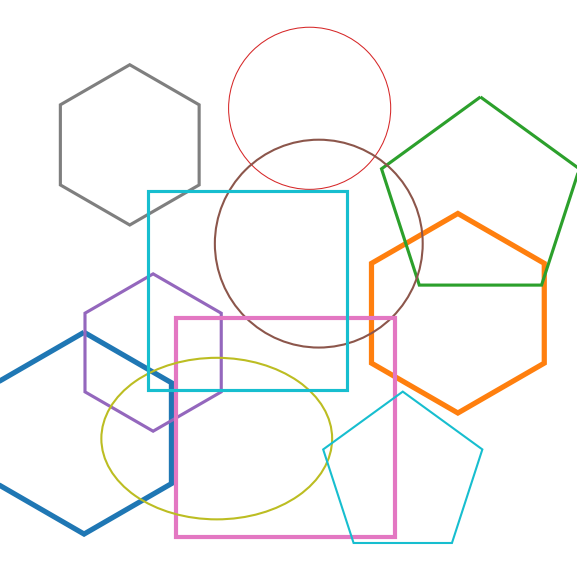[{"shape": "hexagon", "thickness": 2.5, "radius": 0.87, "center": [0.146, 0.249]}, {"shape": "hexagon", "thickness": 2.5, "radius": 0.86, "center": [0.793, 0.457]}, {"shape": "pentagon", "thickness": 1.5, "radius": 0.9, "center": [0.832, 0.651]}, {"shape": "circle", "thickness": 0.5, "radius": 0.7, "center": [0.536, 0.812]}, {"shape": "hexagon", "thickness": 1.5, "radius": 0.68, "center": [0.265, 0.389]}, {"shape": "circle", "thickness": 1, "radius": 0.9, "center": [0.552, 0.577]}, {"shape": "square", "thickness": 2, "radius": 0.95, "center": [0.494, 0.259]}, {"shape": "hexagon", "thickness": 1.5, "radius": 0.69, "center": [0.225, 0.748]}, {"shape": "oval", "thickness": 1, "radius": 1.0, "center": [0.375, 0.24]}, {"shape": "pentagon", "thickness": 1, "radius": 0.72, "center": [0.697, 0.176]}, {"shape": "square", "thickness": 1.5, "radius": 0.86, "center": [0.428, 0.496]}]